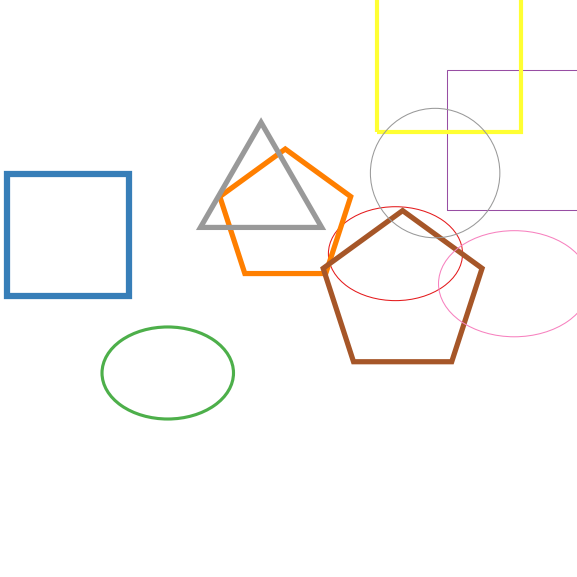[{"shape": "oval", "thickness": 0.5, "radius": 0.58, "center": [0.685, 0.56]}, {"shape": "square", "thickness": 3, "radius": 0.53, "center": [0.118, 0.592]}, {"shape": "oval", "thickness": 1.5, "radius": 0.57, "center": [0.29, 0.353]}, {"shape": "square", "thickness": 0.5, "radius": 0.61, "center": [0.896, 0.757]}, {"shape": "pentagon", "thickness": 2.5, "radius": 0.6, "center": [0.494, 0.622]}, {"shape": "square", "thickness": 2, "radius": 0.62, "center": [0.777, 0.896]}, {"shape": "pentagon", "thickness": 2.5, "radius": 0.72, "center": [0.697, 0.49]}, {"shape": "oval", "thickness": 0.5, "radius": 0.66, "center": [0.891, 0.508]}, {"shape": "triangle", "thickness": 2.5, "radius": 0.61, "center": [0.452, 0.666]}, {"shape": "circle", "thickness": 0.5, "radius": 0.56, "center": [0.753, 0.699]}]